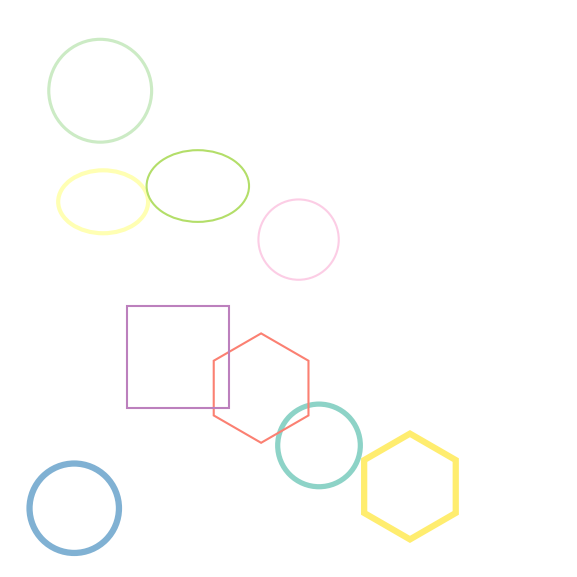[{"shape": "circle", "thickness": 2.5, "radius": 0.36, "center": [0.552, 0.228]}, {"shape": "oval", "thickness": 2, "radius": 0.39, "center": [0.179, 0.65]}, {"shape": "hexagon", "thickness": 1, "radius": 0.47, "center": [0.452, 0.327]}, {"shape": "circle", "thickness": 3, "radius": 0.39, "center": [0.129, 0.119]}, {"shape": "oval", "thickness": 1, "radius": 0.44, "center": [0.343, 0.677]}, {"shape": "circle", "thickness": 1, "radius": 0.35, "center": [0.517, 0.584]}, {"shape": "square", "thickness": 1, "radius": 0.44, "center": [0.309, 0.382]}, {"shape": "circle", "thickness": 1.5, "radius": 0.45, "center": [0.174, 0.842]}, {"shape": "hexagon", "thickness": 3, "radius": 0.46, "center": [0.71, 0.157]}]